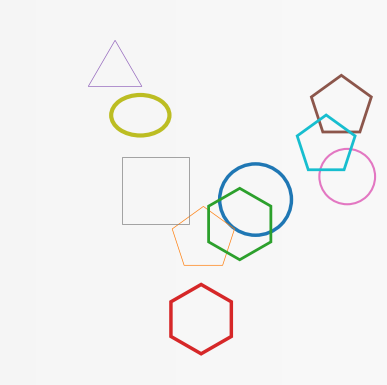[{"shape": "circle", "thickness": 2.5, "radius": 0.46, "center": [0.66, 0.482]}, {"shape": "pentagon", "thickness": 0.5, "radius": 0.42, "center": [0.525, 0.379]}, {"shape": "hexagon", "thickness": 2, "radius": 0.46, "center": [0.619, 0.418]}, {"shape": "hexagon", "thickness": 2.5, "radius": 0.45, "center": [0.519, 0.171]}, {"shape": "triangle", "thickness": 0.5, "radius": 0.4, "center": [0.297, 0.815]}, {"shape": "pentagon", "thickness": 2, "radius": 0.41, "center": [0.881, 0.723]}, {"shape": "circle", "thickness": 1.5, "radius": 0.36, "center": [0.896, 0.541]}, {"shape": "square", "thickness": 0.5, "radius": 0.43, "center": [0.402, 0.505]}, {"shape": "oval", "thickness": 3, "radius": 0.38, "center": [0.362, 0.701]}, {"shape": "pentagon", "thickness": 2, "radius": 0.39, "center": [0.842, 0.623]}]